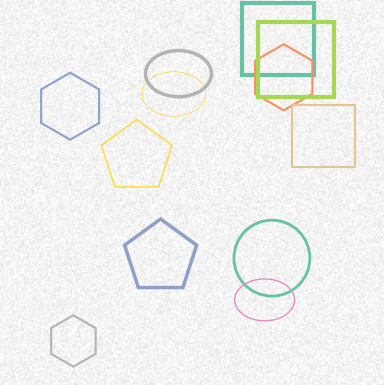[{"shape": "square", "thickness": 3, "radius": 0.47, "center": [0.723, 0.899]}, {"shape": "circle", "thickness": 2, "radius": 0.49, "center": [0.706, 0.33]}, {"shape": "hexagon", "thickness": 1.5, "radius": 0.43, "center": [0.737, 0.799]}, {"shape": "hexagon", "thickness": 1.5, "radius": 0.43, "center": [0.182, 0.724]}, {"shape": "pentagon", "thickness": 2.5, "radius": 0.49, "center": [0.417, 0.333]}, {"shape": "oval", "thickness": 1, "radius": 0.39, "center": [0.687, 0.221]}, {"shape": "square", "thickness": 3, "radius": 0.49, "center": [0.768, 0.846]}, {"shape": "pentagon", "thickness": 1, "radius": 0.48, "center": [0.355, 0.593]}, {"shape": "oval", "thickness": 0.5, "radius": 0.41, "center": [0.451, 0.756]}, {"shape": "square", "thickness": 1.5, "radius": 0.41, "center": [0.84, 0.647]}, {"shape": "oval", "thickness": 2.5, "radius": 0.43, "center": [0.463, 0.809]}, {"shape": "hexagon", "thickness": 1.5, "radius": 0.33, "center": [0.191, 0.114]}]